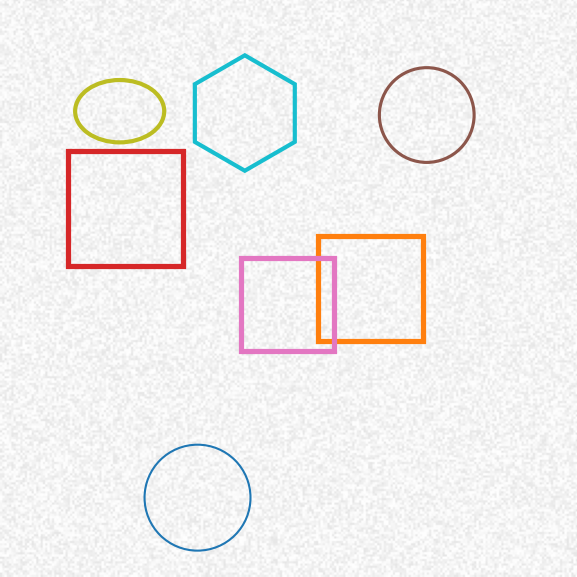[{"shape": "circle", "thickness": 1, "radius": 0.46, "center": [0.342, 0.137]}, {"shape": "square", "thickness": 2.5, "radius": 0.45, "center": [0.642, 0.499]}, {"shape": "square", "thickness": 2.5, "radius": 0.5, "center": [0.217, 0.639]}, {"shape": "circle", "thickness": 1.5, "radius": 0.41, "center": [0.739, 0.8]}, {"shape": "square", "thickness": 2.5, "radius": 0.4, "center": [0.498, 0.472]}, {"shape": "oval", "thickness": 2, "radius": 0.39, "center": [0.207, 0.807]}, {"shape": "hexagon", "thickness": 2, "radius": 0.5, "center": [0.424, 0.803]}]